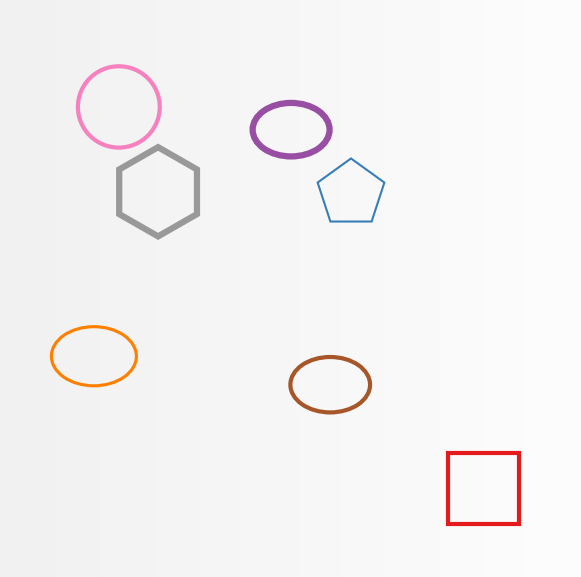[{"shape": "square", "thickness": 2, "radius": 0.31, "center": [0.831, 0.154]}, {"shape": "pentagon", "thickness": 1, "radius": 0.3, "center": [0.604, 0.664]}, {"shape": "oval", "thickness": 3, "radius": 0.33, "center": [0.501, 0.775]}, {"shape": "oval", "thickness": 1.5, "radius": 0.37, "center": [0.162, 0.382]}, {"shape": "oval", "thickness": 2, "radius": 0.34, "center": [0.568, 0.333]}, {"shape": "circle", "thickness": 2, "radius": 0.35, "center": [0.204, 0.814]}, {"shape": "hexagon", "thickness": 3, "radius": 0.39, "center": [0.272, 0.667]}]